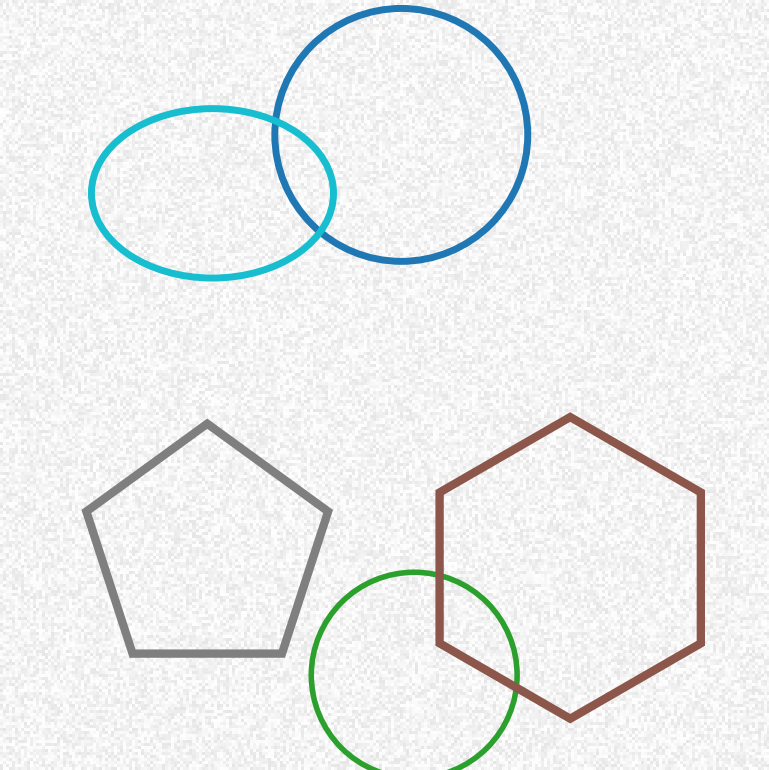[{"shape": "circle", "thickness": 2.5, "radius": 0.82, "center": [0.521, 0.825]}, {"shape": "circle", "thickness": 2, "radius": 0.67, "center": [0.538, 0.123]}, {"shape": "hexagon", "thickness": 3, "radius": 0.98, "center": [0.741, 0.262]}, {"shape": "pentagon", "thickness": 3, "radius": 0.83, "center": [0.269, 0.285]}, {"shape": "oval", "thickness": 2.5, "radius": 0.79, "center": [0.276, 0.749]}]